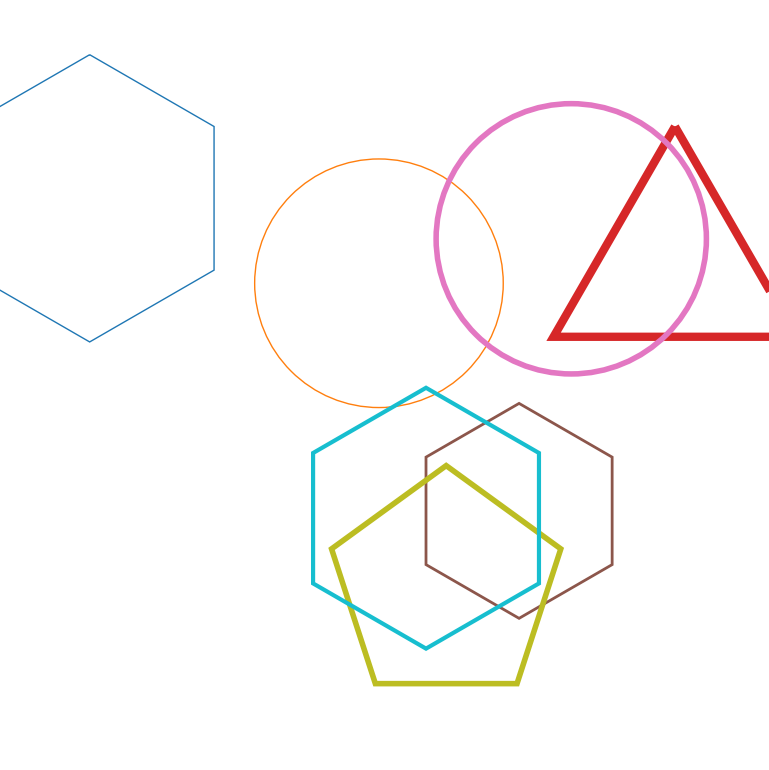[{"shape": "hexagon", "thickness": 0.5, "radius": 0.93, "center": [0.116, 0.742]}, {"shape": "circle", "thickness": 0.5, "radius": 0.81, "center": [0.492, 0.632]}, {"shape": "triangle", "thickness": 3, "radius": 0.91, "center": [0.877, 0.654]}, {"shape": "hexagon", "thickness": 1, "radius": 0.7, "center": [0.674, 0.337]}, {"shape": "circle", "thickness": 2, "radius": 0.88, "center": [0.742, 0.69]}, {"shape": "pentagon", "thickness": 2, "radius": 0.78, "center": [0.579, 0.239]}, {"shape": "hexagon", "thickness": 1.5, "radius": 0.85, "center": [0.553, 0.327]}]